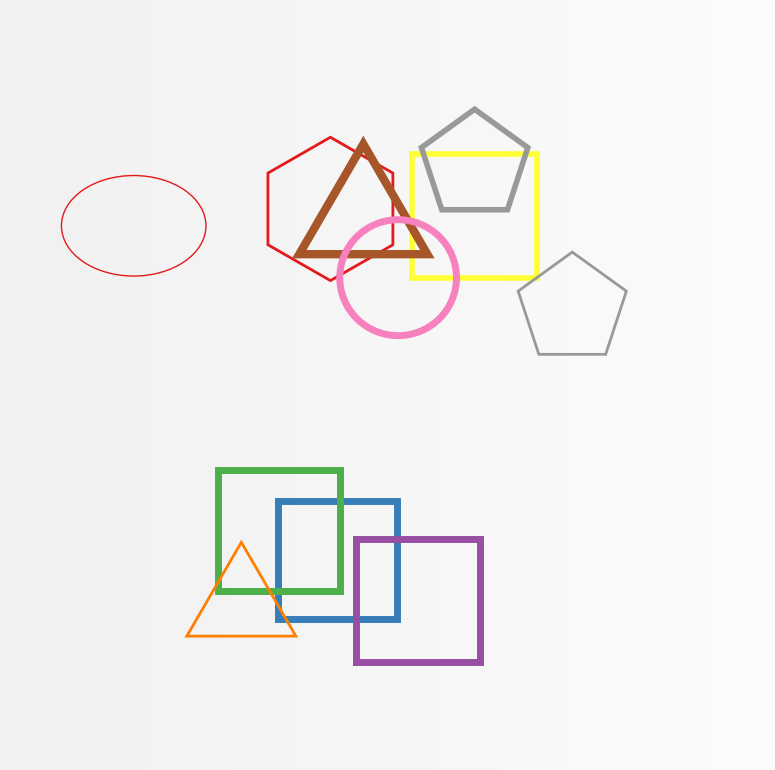[{"shape": "oval", "thickness": 0.5, "radius": 0.47, "center": [0.173, 0.707]}, {"shape": "hexagon", "thickness": 1, "radius": 0.47, "center": [0.426, 0.729]}, {"shape": "square", "thickness": 2.5, "radius": 0.38, "center": [0.435, 0.273]}, {"shape": "square", "thickness": 2.5, "radius": 0.39, "center": [0.36, 0.311]}, {"shape": "square", "thickness": 2.5, "radius": 0.4, "center": [0.539, 0.22]}, {"shape": "triangle", "thickness": 1, "radius": 0.41, "center": [0.311, 0.214]}, {"shape": "square", "thickness": 2, "radius": 0.4, "center": [0.612, 0.719]}, {"shape": "triangle", "thickness": 3, "radius": 0.48, "center": [0.469, 0.718]}, {"shape": "circle", "thickness": 2.5, "radius": 0.38, "center": [0.514, 0.639]}, {"shape": "pentagon", "thickness": 2, "radius": 0.36, "center": [0.612, 0.786]}, {"shape": "pentagon", "thickness": 1, "radius": 0.37, "center": [0.738, 0.599]}]